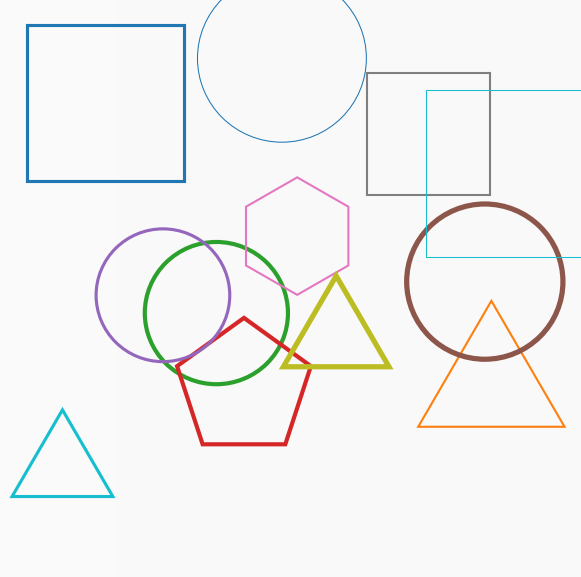[{"shape": "circle", "thickness": 0.5, "radius": 0.73, "center": [0.485, 0.898]}, {"shape": "square", "thickness": 1.5, "radius": 0.68, "center": [0.181, 0.821]}, {"shape": "triangle", "thickness": 1, "radius": 0.73, "center": [0.845, 0.333]}, {"shape": "circle", "thickness": 2, "radius": 0.62, "center": [0.372, 0.457]}, {"shape": "pentagon", "thickness": 2, "radius": 0.61, "center": [0.42, 0.328]}, {"shape": "circle", "thickness": 1.5, "radius": 0.57, "center": [0.28, 0.488]}, {"shape": "circle", "thickness": 2.5, "radius": 0.67, "center": [0.834, 0.511]}, {"shape": "hexagon", "thickness": 1, "radius": 0.51, "center": [0.511, 0.59]}, {"shape": "square", "thickness": 1, "radius": 0.53, "center": [0.738, 0.768]}, {"shape": "triangle", "thickness": 2.5, "radius": 0.52, "center": [0.578, 0.417]}, {"shape": "triangle", "thickness": 1.5, "radius": 0.5, "center": [0.107, 0.189]}, {"shape": "square", "thickness": 0.5, "radius": 0.72, "center": [0.877, 0.699]}]